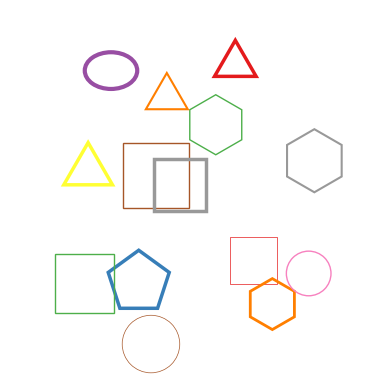[{"shape": "triangle", "thickness": 2.5, "radius": 0.31, "center": [0.611, 0.833]}, {"shape": "square", "thickness": 0.5, "radius": 0.3, "center": [0.659, 0.325]}, {"shape": "pentagon", "thickness": 2.5, "radius": 0.42, "center": [0.36, 0.267]}, {"shape": "square", "thickness": 1, "radius": 0.39, "center": [0.219, 0.263]}, {"shape": "hexagon", "thickness": 1, "radius": 0.39, "center": [0.56, 0.676]}, {"shape": "oval", "thickness": 3, "radius": 0.34, "center": [0.288, 0.817]}, {"shape": "triangle", "thickness": 1.5, "radius": 0.31, "center": [0.433, 0.748]}, {"shape": "hexagon", "thickness": 2, "radius": 0.33, "center": [0.707, 0.21]}, {"shape": "triangle", "thickness": 2.5, "radius": 0.36, "center": [0.229, 0.556]}, {"shape": "circle", "thickness": 0.5, "radius": 0.37, "center": [0.392, 0.106]}, {"shape": "square", "thickness": 1, "radius": 0.43, "center": [0.406, 0.544]}, {"shape": "circle", "thickness": 1, "radius": 0.29, "center": [0.802, 0.29]}, {"shape": "hexagon", "thickness": 1.5, "radius": 0.41, "center": [0.817, 0.583]}, {"shape": "square", "thickness": 2.5, "radius": 0.34, "center": [0.469, 0.52]}]